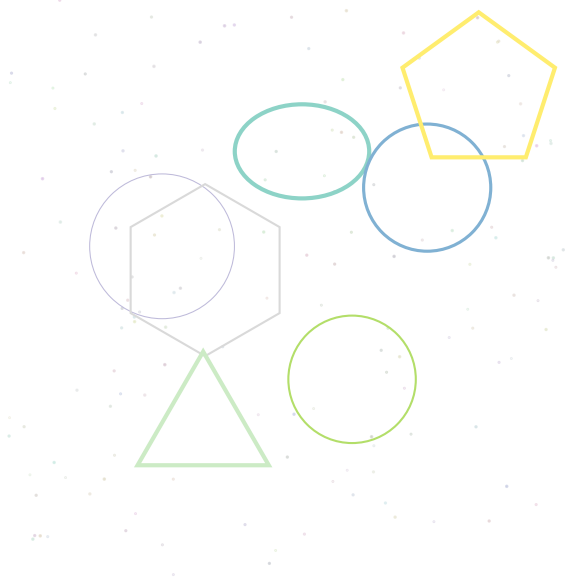[{"shape": "oval", "thickness": 2, "radius": 0.58, "center": [0.523, 0.737]}, {"shape": "circle", "thickness": 0.5, "radius": 0.63, "center": [0.281, 0.573]}, {"shape": "circle", "thickness": 1.5, "radius": 0.55, "center": [0.74, 0.674]}, {"shape": "circle", "thickness": 1, "radius": 0.55, "center": [0.61, 0.342]}, {"shape": "hexagon", "thickness": 1, "radius": 0.74, "center": [0.355, 0.531]}, {"shape": "triangle", "thickness": 2, "radius": 0.66, "center": [0.352, 0.259]}, {"shape": "pentagon", "thickness": 2, "radius": 0.69, "center": [0.829, 0.839]}]